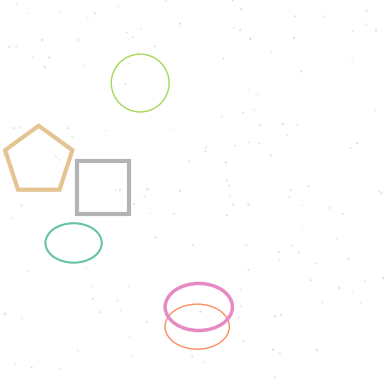[{"shape": "oval", "thickness": 1.5, "radius": 0.37, "center": [0.191, 0.369]}, {"shape": "oval", "thickness": 1, "radius": 0.42, "center": [0.512, 0.152]}, {"shape": "oval", "thickness": 2.5, "radius": 0.44, "center": [0.516, 0.203]}, {"shape": "circle", "thickness": 1, "radius": 0.38, "center": [0.364, 0.784]}, {"shape": "pentagon", "thickness": 3, "radius": 0.46, "center": [0.101, 0.582]}, {"shape": "square", "thickness": 3, "radius": 0.34, "center": [0.268, 0.513]}]